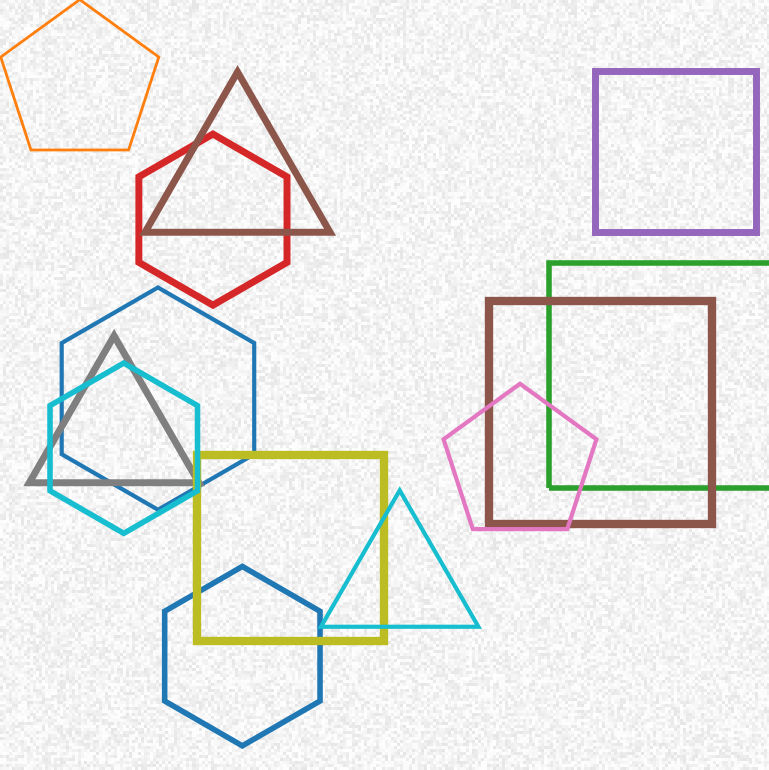[{"shape": "hexagon", "thickness": 1.5, "radius": 0.72, "center": [0.205, 0.482]}, {"shape": "hexagon", "thickness": 2, "radius": 0.58, "center": [0.315, 0.148]}, {"shape": "pentagon", "thickness": 1, "radius": 0.54, "center": [0.104, 0.893]}, {"shape": "square", "thickness": 2, "radius": 0.73, "center": [0.858, 0.512]}, {"shape": "hexagon", "thickness": 2.5, "radius": 0.56, "center": [0.277, 0.715]}, {"shape": "square", "thickness": 2.5, "radius": 0.52, "center": [0.878, 0.803]}, {"shape": "square", "thickness": 3, "radius": 0.72, "center": [0.78, 0.464]}, {"shape": "triangle", "thickness": 2.5, "radius": 0.69, "center": [0.308, 0.768]}, {"shape": "pentagon", "thickness": 1.5, "radius": 0.52, "center": [0.675, 0.397]}, {"shape": "triangle", "thickness": 2.5, "radius": 0.64, "center": [0.148, 0.437]}, {"shape": "square", "thickness": 3, "radius": 0.61, "center": [0.377, 0.288]}, {"shape": "triangle", "thickness": 1.5, "radius": 0.59, "center": [0.519, 0.245]}, {"shape": "hexagon", "thickness": 2, "radius": 0.55, "center": [0.161, 0.418]}]